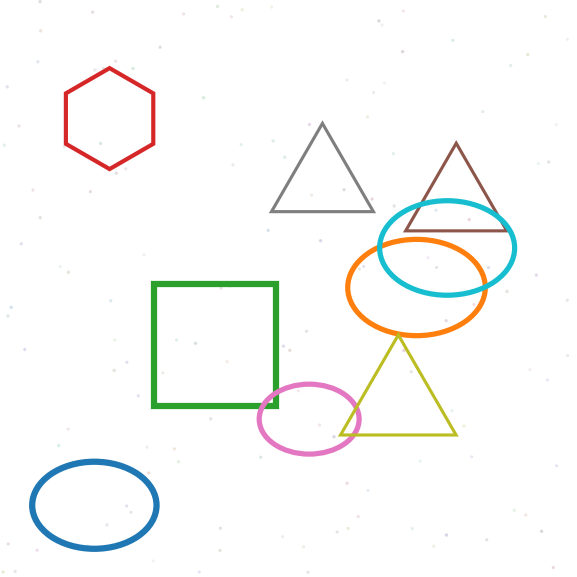[{"shape": "oval", "thickness": 3, "radius": 0.54, "center": [0.163, 0.124]}, {"shape": "oval", "thickness": 2.5, "radius": 0.6, "center": [0.721, 0.501]}, {"shape": "square", "thickness": 3, "radius": 0.53, "center": [0.372, 0.402]}, {"shape": "hexagon", "thickness": 2, "radius": 0.44, "center": [0.19, 0.794]}, {"shape": "triangle", "thickness": 1.5, "radius": 0.51, "center": [0.79, 0.65]}, {"shape": "oval", "thickness": 2.5, "radius": 0.43, "center": [0.535, 0.273]}, {"shape": "triangle", "thickness": 1.5, "radius": 0.51, "center": [0.558, 0.684]}, {"shape": "triangle", "thickness": 1.5, "radius": 0.58, "center": [0.69, 0.304]}, {"shape": "oval", "thickness": 2.5, "radius": 0.58, "center": [0.774, 0.57]}]